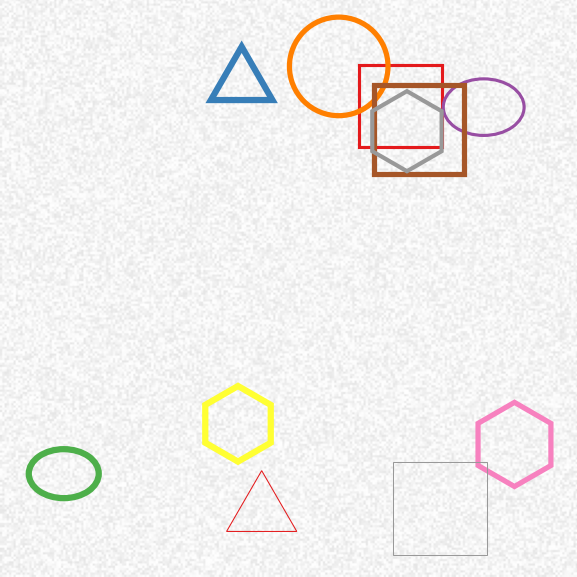[{"shape": "triangle", "thickness": 0.5, "radius": 0.35, "center": [0.453, 0.114]}, {"shape": "square", "thickness": 1.5, "radius": 0.36, "center": [0.694, 0.816]}, {"shape": "triangle", "thickness": 3, "radius": 0.31, "center": [0.418, 0.857]}, {"shape": "oval", "thickness": 3, "radius": 0.3, "center": [0.11, 0.179]}, {"shape": "oval", "thickness": 1.5, "radius": 0.35, "center": [0.838, 0.814]}, {"shape": "circle", "thickness": 2.5, "radius": 0.43, "center": [0.587, 0.884]}, {"shape": "hexagon", "thickness": 3, "radius": 0.33, "center": [0.412, 0.265]}, {"shape": "square", "thickness": 2.5, "radius": 0.39, "center": [0.726, 0.775]}, {"shape": "hexagon", "thickness": 2.5, "radius": 0.36, "center": [0.891, 0.23]}, {"shape": "hexagon", "thickness": 2, "radius": 0.35, "center": [0.705, 0.772]}, {"shape": "square", "thickness": 0.5, "radius": 0.4, "center": [0.762, 0.118]}]